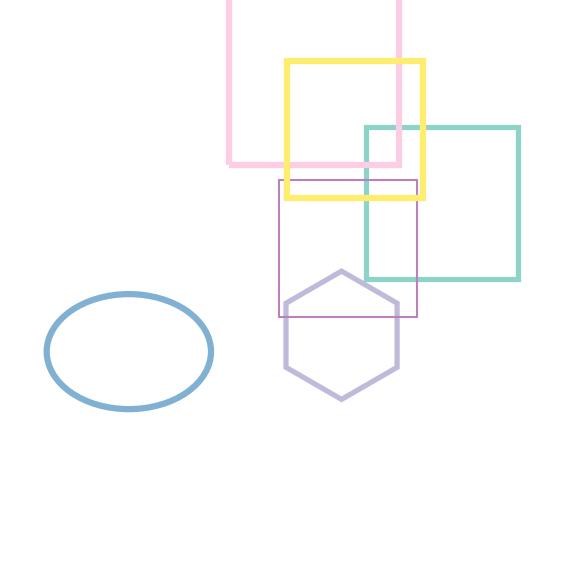[{"shape": "square", "thickness": 2.5, "radius": 0.66, "center": [0.766, 0.648]}, {"shape": "hexagon", "thickness": 2.5, "radius": 0.56, "center": [0.591, 0.419]}, {"shape": "oval", "thickness": 3, "radius": 0.71, "center": [0.223, 0.39]}, {"shape": "square", "thickness": 3, "radius": 0.74, "center": [0.544, 0.86]}, {"shape": "square", "thickness": 1, "radius": 0.59, "center": [0.603, 0.569]}, {"shape": "square", "thickness": 3, "radius": 0.59, "center": [0.615, 0.775]}]